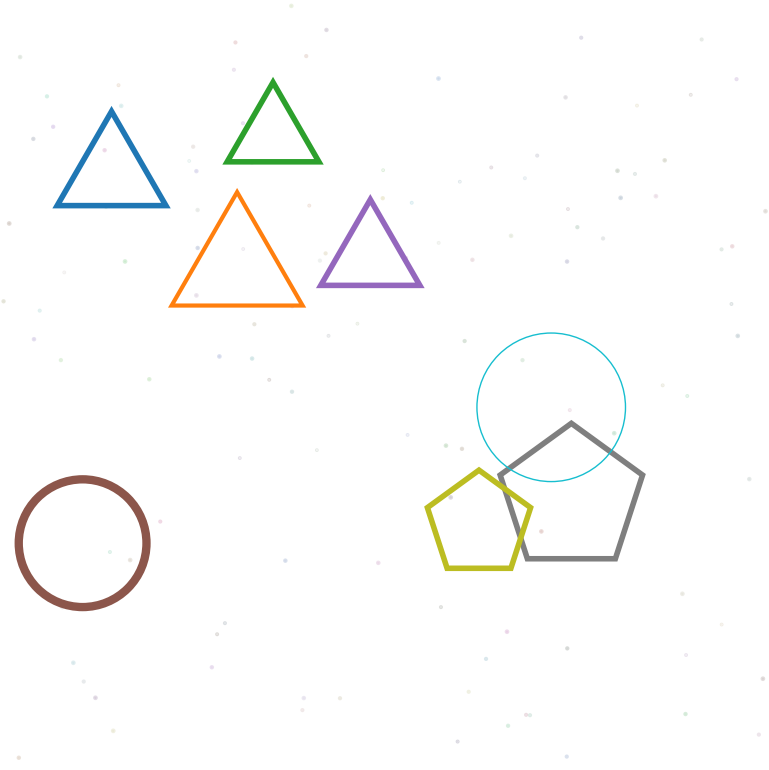[{"shape": "triangle", "thickness": 2, "radius": 0.41, "center": [0.145, 0.774]}, {"shape": "triangle", "thickness": 1.5, "radius": 0.49, "center": [0.308, 0.652]}, {"shape": "triangle", "thickness": 2, "radius": 0.34, "center": [0.355, 0.824]}, {"shape": "triangle", "thickness": 2, "radius": 0.37, "center": [0.481, 0.667]}, {"shape": "circle", "thickness": 3, "radius": 0.41, "center": [0.107, 0.295]}, {"shape": "pentagon", "thickness": 2, "radius": 0.49, "center": [0.742, 0.353]}, {"shape": "pentagon", "thickness": 2, "radius": 0.35, "center": [0.622, 0.319]}, {"shape": "circle", "thickness": 0.5, "radius": 0.48, "center": [0.716, 0.471]}]